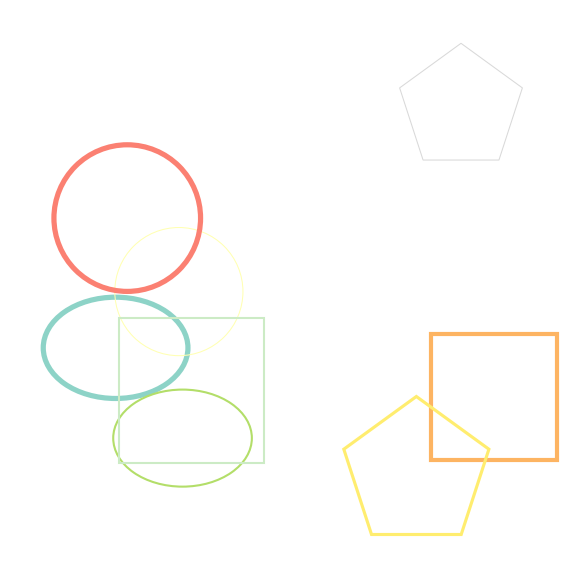[{"shape": "oval", "thickness": 2.5, "radius": 0.63, "center": [0.2, 0.397]}, {"shape": "circle", "thickness": 0.5, "radius": 0.55, "center": [0.31, 0.494]}, {"shape": "circle", "thickness": 2.5, "radius": 0.63, "center": [0.22, 0.621]}, {"shape": "square", "thickness": 2, "radius": 0.54, "center": [0.856, 0.311]}, {"shape": "oval", "thickness": 1, "radius": 0.6, "center": [0.316, 0.241]}, {"shape": "pentagon", "thickness": 0.5, "radius": 0.56, "center": [0.798, 0.812]}, {"shape": "square", "thickness": 1, "radius": 0.63, "center": [0.332, 0.322]}, {"shape": "pentagon", "thickness": 1.5, "radius": 0.66, "center": [0.721, 0.18]}]